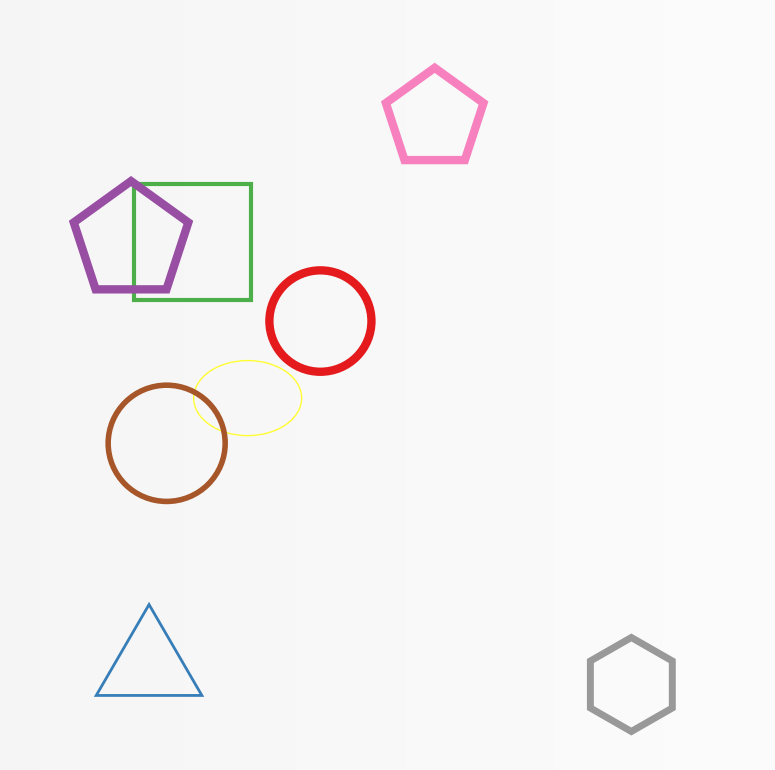[{"shape": "circle", "thickness": 3, "radius": 0.33, "center": [0.413, 0.583]}, {"shape": "triangle", "thickness": 1, "radius": 0.39, "center": [0.192, 0.136]}, {"shape": "square", "thickness": 1.5, "radius": 0.38, "center": [0.248, 0.686]}, {"shape": "pentagon", "thickness": 3, "radius": 0.39, "center": [0.169, 0.687]}, {"shape": "oval", "thickness": 0.5, "radius": 0.35, "center": [0.32, 0.483]}, {"shape": "circle", "thickness": 2, "radius": 0.38, "center": [0.215, 0.424]}, {"shape": "pentagon", "thickness": 3, "radius": 0.33, "center": [0.561, 0.846]}, {"shape": "hexagon", "thickness": 2.5, "radius": 0.31, "center": [0.815, 0.111]}]